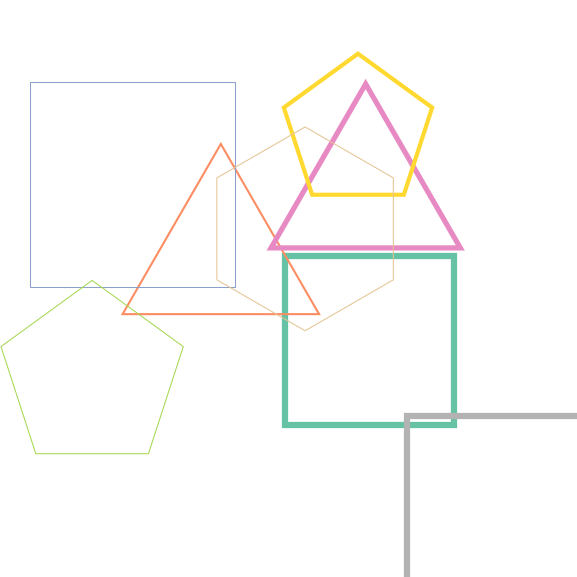[{"shape": "square", "thickness": 3, "radius": 0.73, "center": [0.64, 0.409]}, {"shape": "triangle", "thickness": 1, "radius": 0.98, "center": [0.382, 0.553]}, {"shape": "square", "thickness": 0.5, "radius": 0.89, "center": [0.23, 0.68]}, {"shape": "triangle", "thickness": 2.5, "radius": 0.95, "center": [0.633, 0.664]}, {"shape": "pentagon", "thickness": 0.5, "radius": 0.83, "center": [0.16, 0.348]}, {"shape": "pentagon", "thickness": 2, "radius": 0.68, "center": [0.62, 0.771]}, {"shape": "hexagon", "thickness": 0.5, "radius": 0.88, "center": [0.528, 0.603]}, {"shape": "square", "thickness": 3, "radius": 0.81, "center": [0.866, 0.117]}]